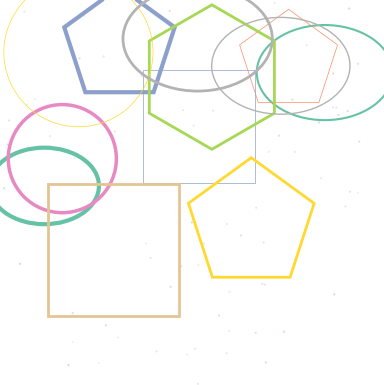[{"shape": "oval", "thickness": 1.5, "radius": 0.88, "center": [0.843, 0.811]}, {"shape": "oval", "thickness": 3, "radius": 0.71, "center": [0.115, 0.517]}, {"shape": "pentagon", "thickness": 0.5, "radius": 0.67, "center": [0.75, 0.842]}, {"shape": "square", "thickness": 0.5, "radius": 0.73, "center": [0.517, 0.671]}, {"shape": "pentagon", "thickness": 3, "radius": 0.75, "center": [0.31, 0.882]}, {"shape": "circle", "thickness": 2.5, "radius": 0.7, "center": [0.162, 0.588]}, {"shape": "hexagon", "thickness": 2, "radius": 0.94, "center": [0.55, 0.8]}, {"shape": "circle", "thickness": 0.5, "radius": 0.97, "center": [0.204, 0.864]}, {"shape": "pentagon", "thickness": 2, "radius": 0.86, "center": [0.653, 0.419]}, {"shape": "square", "thickness": 2, "radius": 0.85, "center": [0.294, 0.351]}, {"shape": "oval", "thickness": 1, "radius": 0.9, "center": [0.729, 0.829]}, {"shape": "oval", "thickness": 2, "radius": 0.97, "center": [0.513, 0.899]}]